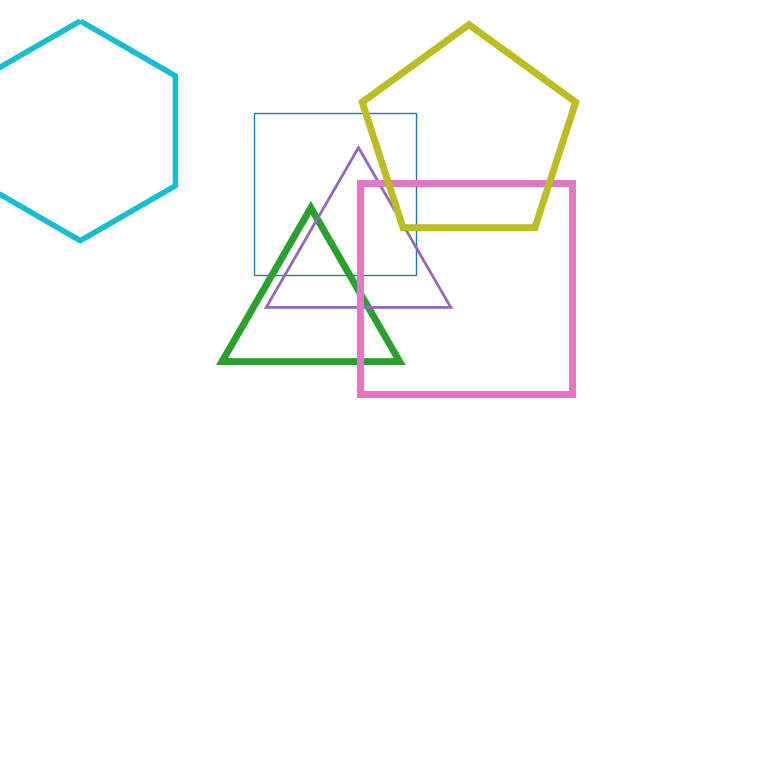[{"shape": "square", "thickness": 0.5, "radius": 0.53, "center": [0.435, 0.748]}, {"shape": "triangle", "thickness": 2.5, "radius": 0.67, "center": [0.404, 0.597]}, {"shape": "triangle", "thickness": 1, "radius": 0.69, "center": [0.466, 0.67]}, {"shape": "square", "thickness": 2.5, "radius": 0.69, "center": [0.605, 0.625]}, {"shape": "pentagon", "thickness": 2.5, "radius": 0.73, "center": [0.609, 0.822]}, {"shape": "hexagon", "thickness": 2, "radius": 0.71, "center": [0.104, 0.83]}]